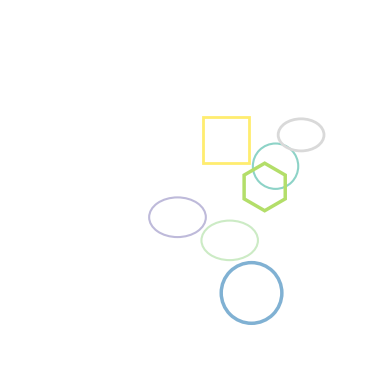[{"shape": "circle", "thickness": 1.5, "radius": 0.29, "center": [0.716, 0.568]}, {"shape": "oval", "thickness": 1.5, "radius": 0.37, "center": [0.461, 0.436]}, {"shape": "circle", "thickness": 2.5, "radius": 0.39, "center": [0.653, 0.239]}, {"shape": "hexagon", "thickness": 2.5, "radius": 0.31, "center": [0.687, 0.514]}, {"shape": "oval", "thickness": 2, "radius": 0.3, "center": [0.782, 0.65]}, {"shape": "oval", "thickness": 1.5, "radius": 0.37, "center": [0.597, 0.376]}, {"shape": "square", "thickness": 2, "radius": 0.3, "center": [0.586, 0.637]}]